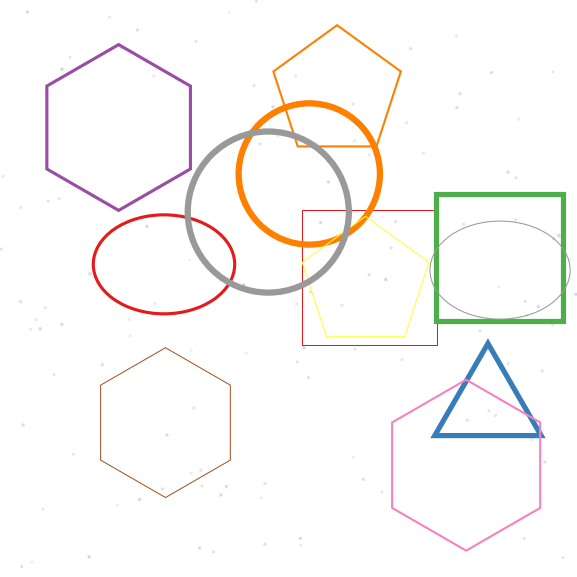[{"shape": "oval", "thickness": 1.5, "radius": 0.61, "center": [0.284, 0.541]}, {"shape": "square", "thickness": 0.5, "radius": 0.58, "center": [0.64, 0.518]}, {"shape": "triangle", "thickness": 2.5, "radius": 0.53, "center": [0.845, 0.298]}, {"shape": "square", "thickness": 2.5, "radius": 0.55, "center": [0.865, 0.553]}, {"shape": "hexagon", "thickness": 1.5, "radius": 0.72, "center": [0.205, 0.778]}, {"shape": "circle", "thickness": 3, "radius": 0.61, "center": [0.536, 0.698]}, {"shape": "pentagon", "thickness": 1, "radius": 0.58, "center": [0.584, 0.839]}, {"shape": "pentagon", "thickness": 0.5, "radius": 0.58, "center": [0.633, 0.509]}, {"shape": "hexagon", "thickness": 0.5, "radius": 0.65, "center": [0.287, 0.267]}, {"shape": "hexagon", "thickness": 1, "radius": 0.74, "center": [0.807, 0.194]}, {"shape": "circle", "thickness": 3, "radius": 0.7, "center": [0.465, 0.632]}, {"shape": "oval", "thickness": 0.5, "radius": 0.61, "center": [0.866, 0.531]}]